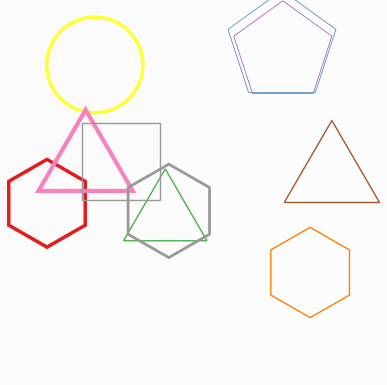[{"shape": "hexagon", "thickness": 2.5, "radius": 0.57, "center": [0.121, 0.472]}, {"shape": "pentagon", "thickness": 0.5, "radius": 0.73, "center": [0.728, 0.878]}, {"shape": "triangle", "thickness": 1, "radius": 0.62, "center": [0.426, 0.437]}, {"shape": "pentagon", "thickness": 0.5, "radius": 0.67, "center": [0.73, 0.865]}, {"shape": "hexagon", "thickness": 1, "radius": 0.59, "center": [0.8, 0.292]}, {"shape": "circle", "thickness": 2.5, "radius": 0.62, "center": [0.245, 0.831]}, {"shape": "triangle", "thickness": 1, "radius": 0.71, "center": [0.856, 0.545]}, {"shape": "triangle", "thickness": 3, "radius": 0.7, "center": [0.221, 0.574]}, {"shape": "hexagon", "thickness": 2, "radius": 0.61, "center": [0.436, 0.452]}, {"shape": "square", "thickness": 1, "radius": 0.5, "center": [0.313, 0.58]}]